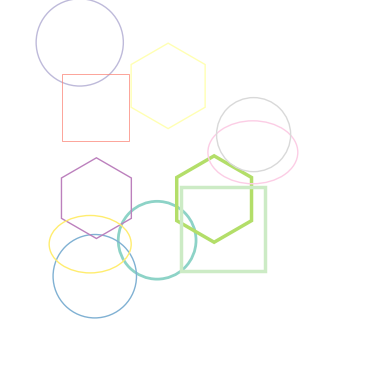[{"shape": "circle", "thickness": 2, "radius": 0.51, "center": [0.408, 0.376]}, {"shape": "hexagon", "thickness": 1, "radius": 0.55, "center": [0.437, 0.777]}, {"shape": "circle", "thickness": 1, "radius": 0.57, "center": [0.207, 0.89]}, {"shape": "square", "thickness": 0.5, "radius": 0.44, "center": [0.249, 0.721]}, {"shape": "circle", "thickness": 1, "radius": 0.54, "center": [0.246, 0.283]}, {"shape": "hexagon", "thickness": 2.5, "radius": 0.56, "center": [0.556, 0.483]}, {"shape": "oval", "thickness": 1, "radius": 0.58, "center": [0.657, 0.604]}, {"shape": "circle", "thickness": 1, "radius": 0.48, "center": [0.659, 0.65]}, {"shape": "hexagon", "thickness": 1, "radius": 0.52, "center": [0.25, 0.485]}, {"shape": "square", "thickness": 2.5, "radius": 0.55, "center": [0.58, 0.405]}, {"shape": "oval", "thickness": 1, "radius": 0.53, "center": [0.234, 0.366]}]